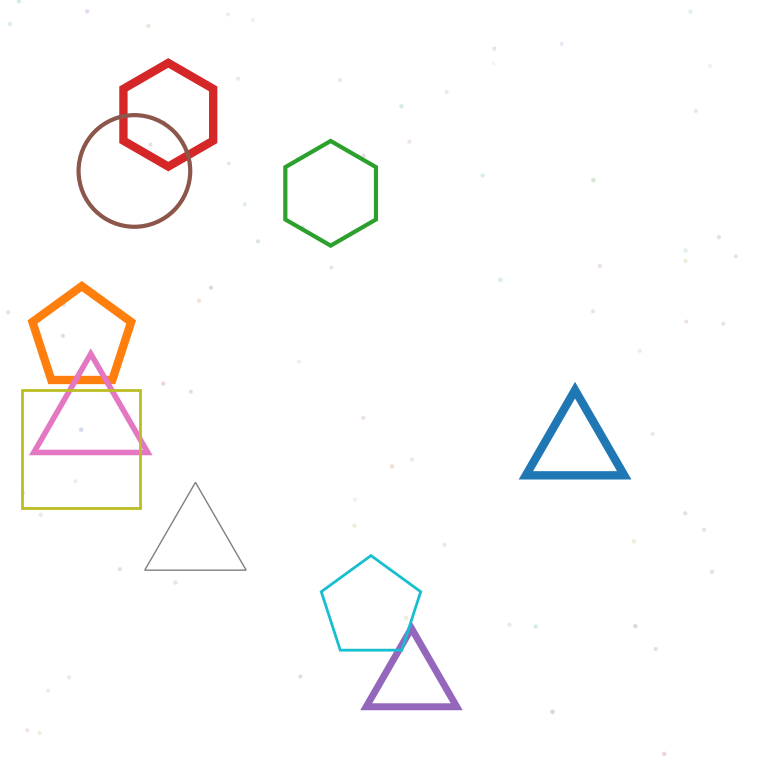[{"shape": "triangle", "thickness": 3, "radius": 0.37, "center": [0.747, 0.42]}, {"shape": "pentagon", "thickness": 3, "radius": 0.34, "center": [0.106, 0.561]}, {"shape": "hexagon", "thickness": 1.5, "radius": 0.34, "center": [0.429, 0.749]}, {"shape": "hexagon", "thickness": 3, "radius": 0.34, "center": [0.219, 0.851]}, {"shape": "triangle", "thickness": 2.5, "radius": 0.34, "center": [0.534, 0.116]}, {"shape": "circle", "thickness": 1.5, "radius": 0.36, "center": [0.175, 0.778]}, {"shape": "triangle", "thickness": 2, "radius": 0.43, "center": [0.118, 0.455]}, {"shape": "triangle", "thickness": 0.5, "radius": 0.38, "center": [0.254, 0.298]}, {"shape": "square", "thickness": 1, "radius": 0.38, "center": [0.106, 0.417]}, {"shape": "pentagon", "thickness": 1, "radius": 0.34, "center": [0.482, 0.211]}]